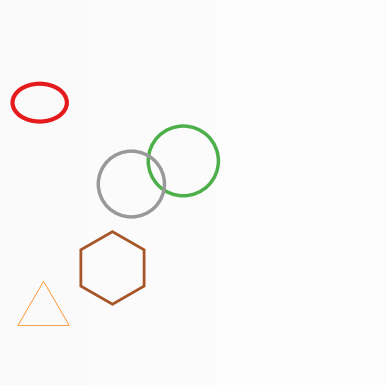[{"shape": "oval", "thickness": 3, "radius": 0.35, "center": [0.102, 0.733]}, {"shape": "circle", "thickness": 2.5, "radius": 0.45, "center": [0.473, 0.582]}, {"shape": "triangle", "thickness": 0.5, "radius": 0.38, "center": [0.112, 0.193]}, {"shape": "hexagon", "thickness": 2, "radius": 0.47, "center": [0.29, 0.304]}, {"shape": "circle", "thickness": 2.5, "radius": 0.43, "center": [0.339, 0.522]}]